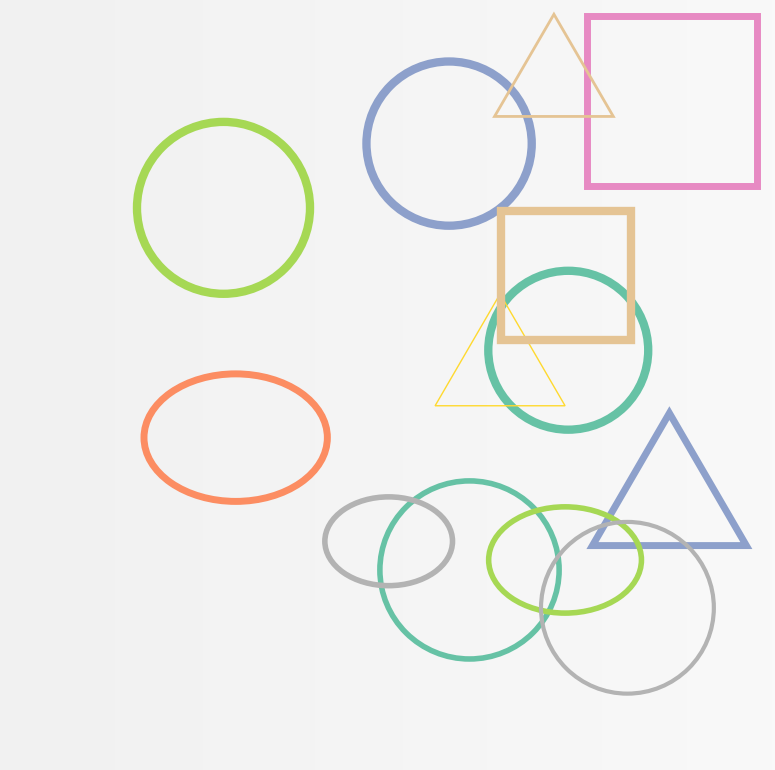[{"shape": "circle", "thickness": 3, "radius": 0.52, "center": [0.733, 0.545]}, {"shape": "circle", "thickness": 2, "radius": 0.58, "center": [0.606, 0.26]}, {"shape": "oval", "thickness": 2.5, "radius": 0.59, "center": [0.304, 0.432]}, {"shape": "circle", "thickness": 3, "radius": 0.53, "center": [0.579, 0.814]}, {"shape": "triangle", "thickness": 2.5, "radius": 0.57, "center": [0.864, 0.349]}, {"shape": "square", "thickness": 2.5, "radius": 0.55, "center": [0.867, 0.869]}, {"shape": "circle", "thickness": 3, "radius": 0.56, "center": [0.288, 0.73]}, {"shape": "oval", "thickness": 2, "radius": 0.49, "center": [0.729, 0.273]}, {"shape": "triangle", "thickness": 0.5, "radius": 0.48, "center": [0.645, 0.521]}, {"shape": "square", "thickness": 3, "radius": 0.42, "center": [0.73, 0.642]}, {"shape": "triangle", "thickness": 1, "radius": 0.44, "center": [0.715, 0.893]}, {"shape": "circle", "thickness": 1.5, "radius": 0.56, "center": [0.81, 0.211]}, {"shape": "oval", "thickness": 2, "radius": 0.41, "center": [0.502, 0.297]}]